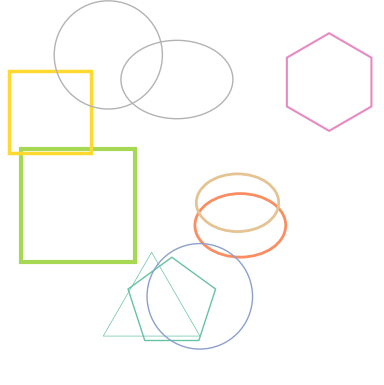[{"shape": "triangle", "thickness": 0.5, "radius": 0.73, "center": [0.394, 0.2]}, {"shape": "pentagon", "thickness": 1, "radius": 0.6, "center": [0.446, 0.212]}, {"shape": "oval", "thickness": 2, "radius": 0.59, "center": [0.624, 0.415]}, {"shape": "circle", "thickness": 1, "radius": 0.69, "center": [0.519, 0.23]}, {"shape": "hexagon", "thickness": 1.5, "radius": 0.63, "center": [0.855, 0.787]}, {"shape": "square", "thickness": 3, "radius": 0.73, "center": [0.203, 0.466]}, {"shape": "square", "thickness": 2.5, "radius": 0.53, "center": [0.131, 0.709]}, {"shape": "oval", "thickness": 2, "radius": 0.54, "center": [0.617, 0.473]}, {"shape": "circle", "thickness": 1, "radius": 0.7, "center": [0.281, 0.857]}, {"shape": "oval", "thickness": 1, "radius": 0.73, "center": [0.46, 0.793]}]